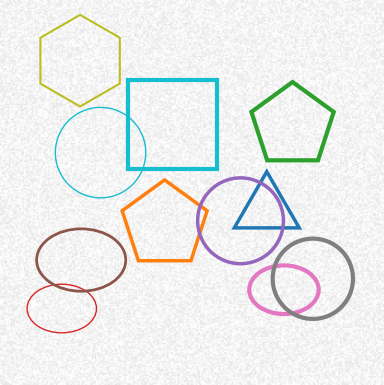[{"shape": "triangle", "thickness": 2.5, "radius": 0.49, "center": [0.693, 0.457]}, {"shape": "pentagon", "thickness": 2.5, "radius": 0.58, "center": [0.428, 0.417]}, {"shape": "pentagon", "thickness": 3, "radius": 0.56, "center": [0.76, 0.675]}, {"shape": "oval", "thickness": 1, "radius": 0.45, "center": [0.161, 0.199]}, {"shape": "circle", "thickness": 2.5, "radius": 0.56, "center": [0.625, 0.427]}, {"shape": "oval", "thickness": 2, "radius": 0.58, "center": [0.211, 0.325]}, {"shape": "oval", "thickness": 3, "radius": 0.45, "center": [0.738, 0.248]}, {"shape": "circle", "thickness": 3, "radius": 0.52, "center": [0.813, 0.276]}, {"shape": "hexagon", "thickness": 1.5, "radius": 0.6, "center": [0.208, 0.842]}, {"shape": "square", "thickness": 3, "radius": 0.57, "center": [0.448, 0.676]}, {"shape": "circle", "thickness": 1, "radius": 0.59, "center": [0.261, 0.604]}]